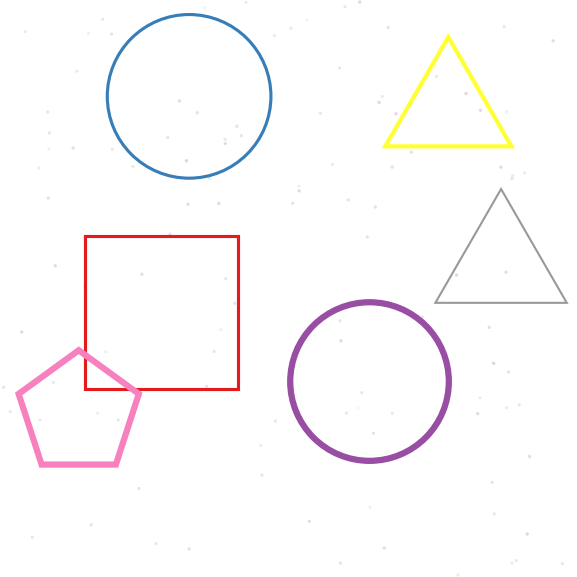[{"shape": "square", "thickness": 1.5, "radius": 0.66, "center": [0.28, 0.458]}, {"shape": "circle", "thickness": 1.5, "radius": 0.71, "center": [0.327, 0.832]}, {"shape": "circle", "thickness": 3, "radius": 0.69, "center": [0.64, 0.338]}, {"shape": "triangle", "thickness": 2, "radius": 0.63, "center": [0.776, 0.809]}, {"shape": "pentagon", "thickness": 3, "radius": 0.55, "center": [0.136, 0.283]}, {"shape": "triangle", "thickness": 1, "radius": 0.66, "center": [0.868, 0.54]}]